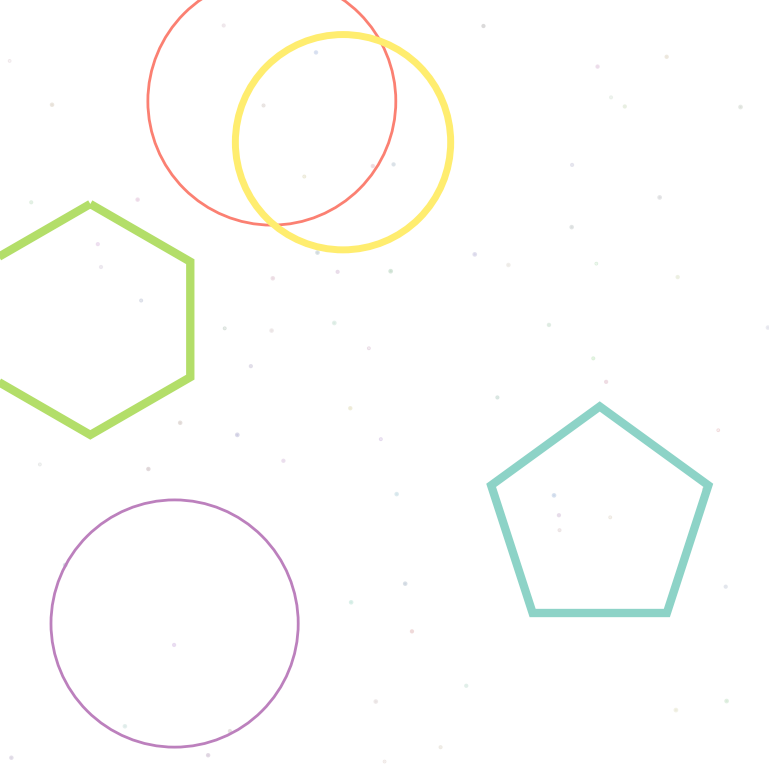[{"shape": "pentagon", "thickness": 3, "radius": 0.74, "center": [0.779, 0.324]}, {"shape": "circle", "thickness": 1, "radius": 0.81, "center": [0.353, 0.869]}, {"shape": "hexagon", "thickness": 3, "radius": 0.75, "center": [0.117, 0.585]}, {"shape": "circle", "thickness": 1, "radius": 0.8, "center": [0.227, 0.19]}, {"shape": "circle", "thickness": 2.5, "radius": 0.7, "center": [0.445, 0.815]}]